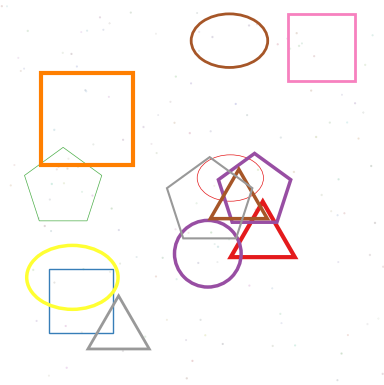[{"shape": "oval", "thickness": 0.5, "radius": 0.43, "center": [0.598, 0.538]}, {"shape": "triangle", "thickness": 3, "radius": 0.48, "center": [0.683, 0.38]}, {"shape": "square", "thickness": 1, "radius": 0.41, "center": [0.21, 0.219]}, {"shape": "pentagon", "thickness": 0.5, "radius": 0.53, "center": [0.164, 0.512]}, {"shape": "circle", "thickness": 2.5, "radius": 0.43, "center": [0.54, 0.341]}, {"shape": "pentagon", "thickness": 2.5, "radius": 0.49, "center": [0.661, 0.503]}, {"shape": "square", "thickness": 3, "radius": 0.6, "center": [0.225, 0.691]}, {"shape": "oval", "thickness": 2.5, "radius": 0.59, "center": [0.188, 0.28]}, {"shape": "triangle", "thickness": 2.5, "radius": 0.43, "center": [0.62, 0.475]}, {"shape": "oval", "thickness": 2, "radius": 0.5, "center": [0.596, 0.894]}, {"shape": "square", "thickness": 2, "radius": 0.44, "center": [0.836, 0.876]}, {"shape": "pentagon", "thickness": 1.5, "radius": 0.58, "center": [0.545, 0.475]}, {"shape": "triangle", "thickness": 2, "radius": 0.46, "center": [0.308, 0.14]}]